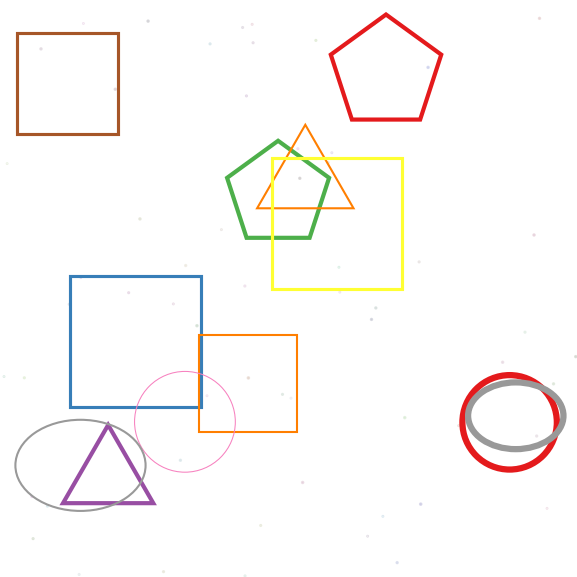[{"shape": "circle", "thickness": 3, "radius": 0.41, "center": [0.882, 0.268]}, {"shape": "pentagon", "thickness": 2, "radius": 0.5, "center": [0.668, 0.873]}, {"shape": "square", "thickness": 1.5, "radius": 0.57, "center": [0.235, 0.408]}, {"shape": "pentagon", "thickness": 2, "radius": 0.46, "center": [0.482, 0.662]}, {"shape": "triangle", "thickness": 2, "radius": 0.45, "center": [0.187, 0.173]}, {"shape": "triangle", "thickness": 1, "radius": 0.48, "center": [0.529, 0.687]}, {"shape": "square", "thickness": 1, "radius": 0.42, "center": [0.429, 0.336]}, {"shape": "square", "thickness": 1.5, "radius": 0.57, "center": [0.583, 0.612]}, {"shape": "square", "thickness": 1.5, "radius": 0.43, "center": [0.117, 0.855]}, {"shape": "circle", "thickness": 0.5, "radius": 0.44, "center": [0.32, 0.269]}, {"shape": "oval", "thickness": 1, "radius": 0.56, "center": [0.139, 0.193]}, {"shape": "oval", "thickness": 3, "radius": 0.41, "center": [0.893, 0.279]}]